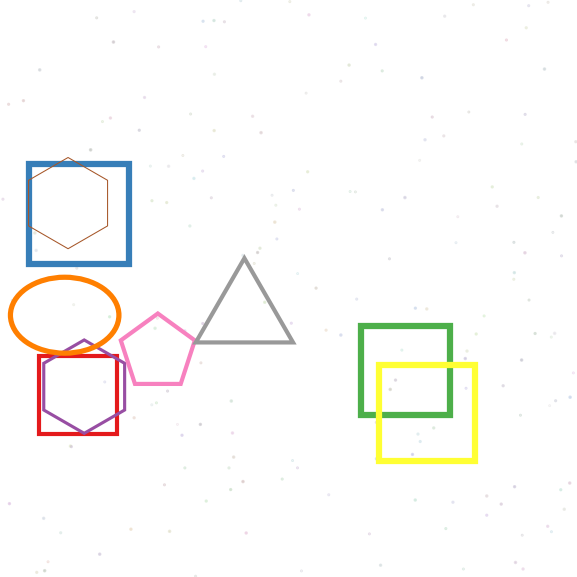[{"shape": "square", "thickness": 2, "radius": 0.34, "center": [0.135, 0.315]}, {"shape": "square", "thickness": 3, "radius": 0.43, "center": [0.137, 0.629]}, {"shape": "square", "thickness": 3, "radius": 0.39, "center": [0.702, 0.358]}, {"shape": "hexagon", "thickness": 1.5, "radius": 0.4, "center": [0.146, 0.33]}, {"shape": "oval", "thickness": 2.5, "radius": 0.47, "center": [0.112, 0.453]}, {"shape": "square", "thickness": 3, "radius": 0.42, "center": [0.74, 0.283]}, {"shape": "hexagon", "thickness": 0.5, "radius": 0.39, "center": [0.118, 0.647]}, {"shape": "pentagon", "thickness": 2, "radius": 0.34, "center": [0.273, 0.389]}, {"shape": "triangle", "thickness": 2, "radius": 0.49, "center": [0.423, 0.455]}]